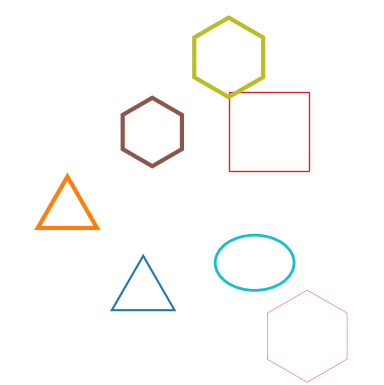[{"shape": "triangle", "thickness": 1.5, "radius": 0.47, "center": [0.372, 0.241]}, {"shape": "triangle", "thickness": 3, "radius": 0.44, "center": [0.175, 0.452]}, {"shape": "square", "thickness": 1, "radius": 0.52, "center": [0.699, 0.658]}, {"shape": "hexagon", "thickness": 3, "radius": 0.44, "center": [0.396, 0.657]}, {"shape": "hexagon", "thickness": 0.5, "radius": 0.6, "center": [0.798, 0.127]}, {"shape": "hexagon", "thickness": 3, "radius": 0.52, "center": [0.594, 0.851]}, {"shape": "oval", "thickness": 2, "radius": 0.51, "center": [0.661, 0.317]}]